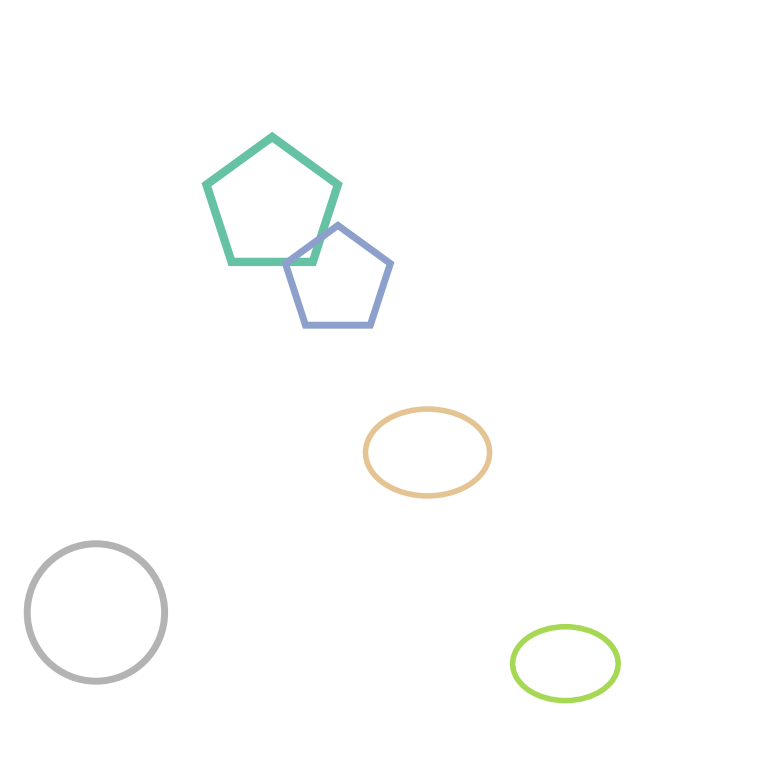[{"shape": "pentagon", "thickness": 3, "radius": 0.45, "center": [0.353, 0.732]}, {"shape": "pentagon", "thickness": 2.5, "radius": 0.36, "center": [0.439, 0.636]}, {"shape": "oval", "thickness": 2, "radius": 0.34, "center": [0.734, 0.138]}, {"shape": "oval", "thickness": 2, "radius": 0.4, "center": [0.555, 0.412]}, {"shape": "circle", "thickness": 2.5, "radius": 0.45, "center": [0.125, 0.205]}]